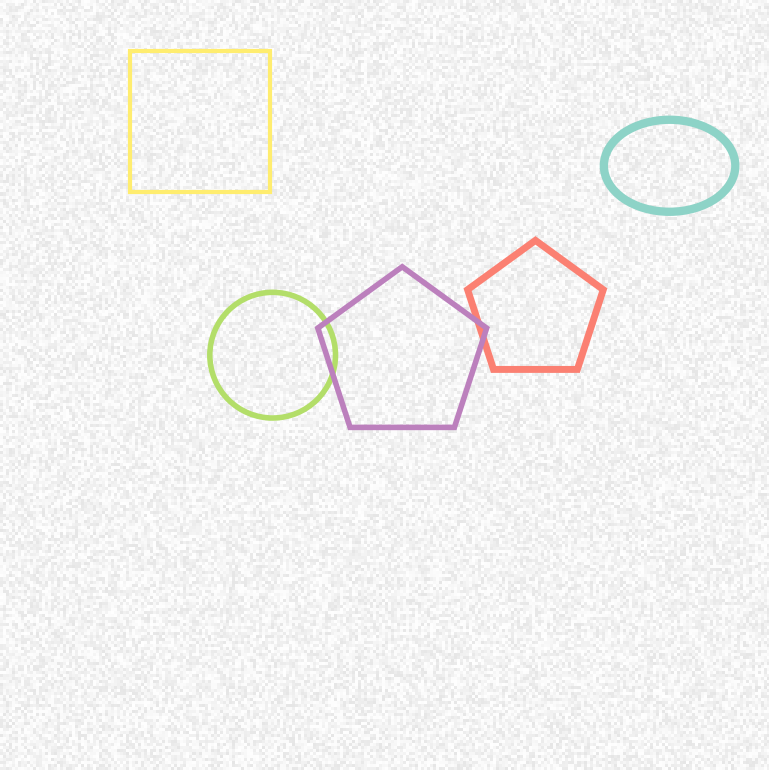[{"shape": "oval", "thickness": 3, "radius": 0.43, "center": [0.87, 0.785]}, {"shape": "pentagon", "thickness": 2.5, "radius": 0.46, "center": [0.695, 0.595]}, {"shape": "circle", "thickness": 2, "radius": 0.41, "center": [0.354, 0.539]}, {"shape": "pentagon", "thickness": 2, "radius": 0.58, "center": [0.522, 0.538]}, {"shape": "square", "thickness": 1.5, "radius": 0.46, "center": [0.26, 0.842]}]